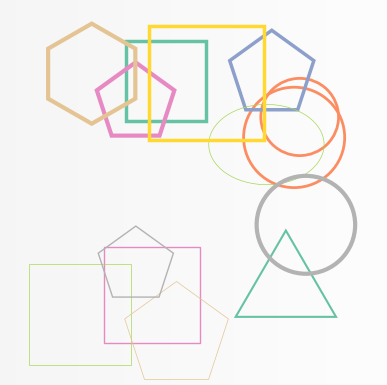[{"shape": "triangle", "thickness": 1.5, "radius": 0.75, "center": [0.738, 0.252]}, {"shape": "square", "thickness": 2.5, "radius": 0.51, "center": [0.428, 0.789]}, {"shape": "circle", "thickness": 2, "radius": 0.65, "center": [0.759, 0.643]}, {"shape": "circle", "thickness": 2, "radius": 0.5, "center": [0.773, 0.696]}, {"shape": "pentagon", "thickness": 2.5, "radius": 0.57, "center": [0.701, 0.807]}, {"shape": "pentagon", "thickness": 3, "radius": 0.53, "center": [0.35, 0.733]}, {"shape": "square", "thickness": 1, "radius": 0.62, "center": [0.391, 0.234]}, {"shape": "square", "thickness": 0.5, "radius": 0.66, "center": [0.206, 0.184]}, {"shape": "oval", "thickness": 0.5, "radius": 0.74, "center": [0.688, 0.625]}, {"shape": "square", "thickness": 2.5, "radius": 0.74, "center": [0.532, 0.783]}, {"shape": "hexagon", "thickness": 3, "radius": 0.65, "center": [0.237, 0.809]}, {"shape": "pentagon", "thickness": 0.5, "radius": 0.7, "center": [0.456, 0.128]}, {"shape": "pentagon", "thickness": 1, "radius": 0.51, "center": [0.351, 0.311]}, {"shape": "circle", "thickness": 3, "radius": 0.64, "center": [0.789, 0.416]}]